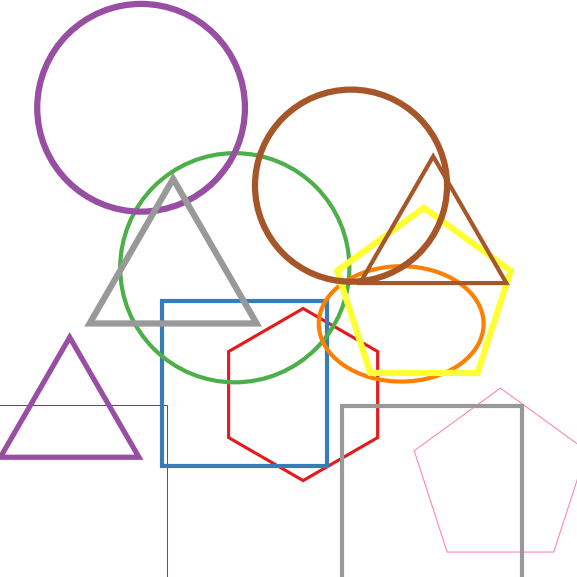[{"shape": "hexagon", "thickness": 1.5, "radius": 0.74, "center": [0.525, 0.316]}, {"shape": "square", "thickness": 0.5, "radius": 0.85, "center": [0.119, 0.127]}, {"shape": "square", "thickness": 2, "radius": 0.72, "center": [0.424, 0.334]}, {"shape": "circle", "thickness": 2, "radius": 0.99, "center": [0.407, 0.535]}, {"shape": "triangle", "thickness": 2.5, "radius": 0.69, "center": [0.121, 0.277]}, {"shape": "circle", "thickness": 3, "radius": 0.9, "center": [0.244, 0.813]}, {"shape": "oval", "thickness": 2, "radius": 0.71, "center": [0.695, 0.438]}, {"shape": "pentagon", "thickness": 3, "radius": 0.79, "center": [0.734, 0.481]}, {"shape": "circle", "thickness": 3, "radius": 0.83, "center": [0.608, 0.678]}, {"shape": "triangle", "thickness": 2, "radius": 0.73, "center": [0.75, 0.582]}, {"shape": "pentagon", "thickness": 0.5, "radius": 0.78, "center": [0.867, 0.17]}, {"shape": "square", "thickness": 2, "radius": 0.78, "center": [0.748, 0.139]}, {"shape": "triangle", "thickness": 3, "radius": 0.83, "center": [0.3, 0.522]}]